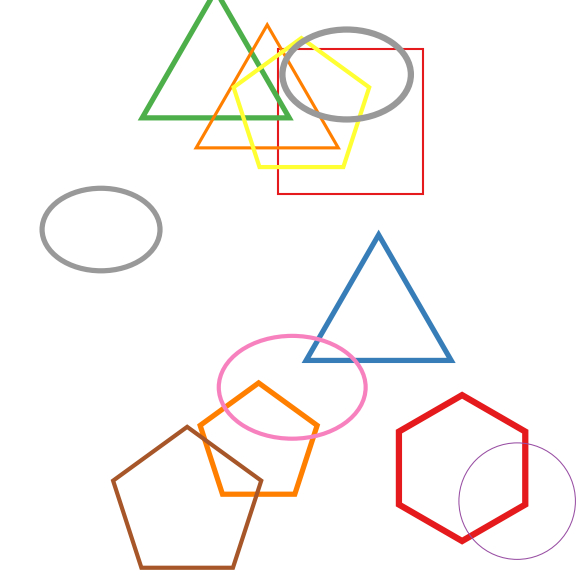[{"shape": "hexagon", "thickness": 3, "radius": 0.63, "center": [0.8, 0.189]}, {"shape": "square", "thickness": 1, "radius": 0.63, "center": [0.607, 0.789]}, {"shape": "triangle", "thickness": 2.5, "radius": 0.72, "center": [0.656, 0.448]}, {"shape": "triangle", "thickness": 2.5, "radius": 0.73, "center": [0.374, 0.869]}, {"shape": "circle", "thickness": 0.5, "radius": 0.5, "center": [0.896, 0.131]}, {"shape": "pentagon", "thickness": 2.5, "radius": 0.53, "center": [0.448, 0.23]}, {"shape": "triangle", "thickness": 1.5, "radius": 0.71, "center": [0.463, 0.814]}, {"shape": "pentagon", "thickness": 2, "radius": 0.62, "center": [0.522, 0.81]}, {"shape": "pentagon", "thickness": 2, "radius": 0.67, "center": [0.324, 0.125]}, {"shape": "oval", "thickness": 2, "radius": 0.64, "center": [0.506, 0.329]}, {"shape": "oval", "thickness": 3, "radius": 0.56, "center": [0.6, 0.87]}, {"shape": "oval", "thickness": 2.5, "radius": 0.51, "center": [0.175, 0.602]}]